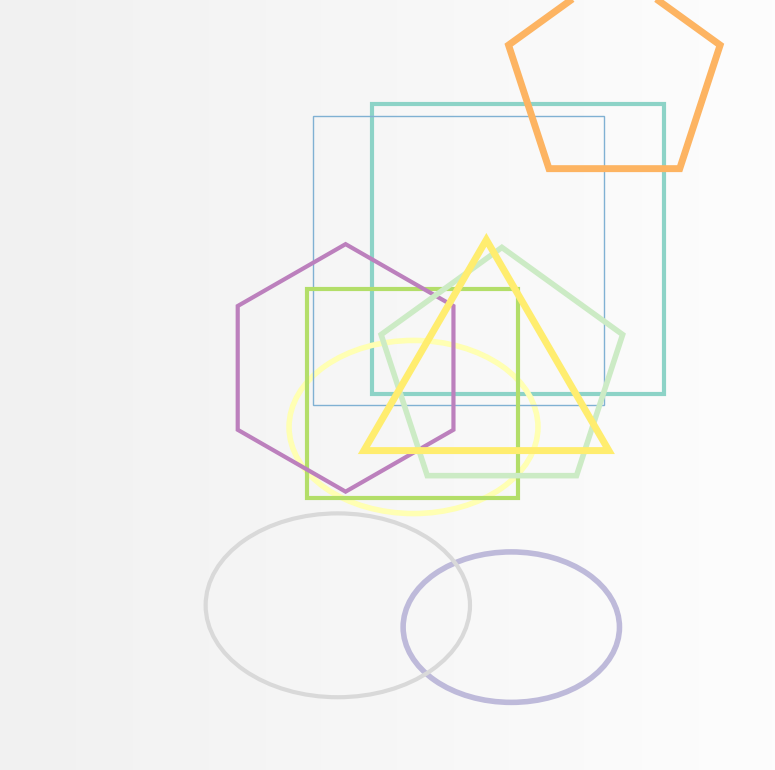[{"shape": "square", "thickness": 1.5, "radius": 0.94, "center": [0.668, 0.677]}, {"shape": "oval", "thickness": 2, "radius": 0.8, "center": [0.534, 0.445]}, {"shape": "oval", "thickness": 2, "radius": 0.7, "center": [0.66, 0.186]}, {"shape": "square", "thickness": 0.5, "radius": 0.94, "center": [0.592, 0.662]}, {"shape": "pentagon", "thickness": 2.5, "radius": 0.72, "center": [0.793, 0.897]}, {"shape": "square", "thickness": 1.5, "radius": 0.68, "center": [0.532, 0.489]}, {"shape": "oval", "thickness": 1.5, "radius": 0.85, "center": [0.436, 0.214]}, {"shape": "hexagon", "thickness": 1.5, "radius": 0.8, "center": [0.446, 0.522]}, {"shape": "pentagon", "thickness": 2, "radius": 0.82, "center": [0.648, 0.515]}, {"shape": "triangle", "thickness": 2.5, "radius": 0.91, "center": [0.628, 0.506]}]